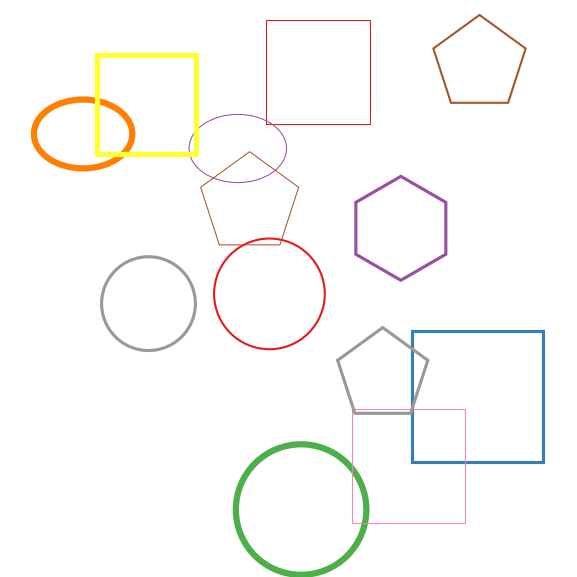[{"shape": "square", "thickness": 0.5, "radius": 0.45, "center": [0.551, 0.874]}, {"shape": "circle", "thickness": 1, "radius": 0.48, "center": [0.467, 0.49]}, {"shape": "square", "thickness": 1.5, "radius": 0.57, "center": [0.827, 0.313]}, {"shape": "circle", "thickness": 3, "radius": 0.57, "center": [0.521, 0.117]}, {"shape": "hexagon", "thickness": 1.5, "radius": 0.45, "center": [0.694, 0.604]}, {"shape": "oval", "thickness": 0.5, "radius": 0.42, "center": [0.412, 0.742]}, {"shape": "oval", "thickness": 3, "radius": 0.43, "center": [0.144, 0.767]}, {"shape": "square", "thickness": 2.5, "radius": 0.43, "center": [0.253, 0.818]}, {"shape": "pentagon", "thickness": 1, "radius": 0.42, "center": [0.83, 0.889]}, {"shape": "pentagon", "thickness": 0.5, "radius": 0.45, "center": [0.432, 0.647]}, {"shape": "square", "thickness": 0.5, "radius": 0.49, "center": [0.708, 0.192]}, {"shape": "circle", "thickness": 1.5, "radius": 0.41, "center": [0.257, 0.473]}, {"shape": "pentagon", "thickness": 1.5, "radius": 0.41, "center": [0.663, 0.35]}]